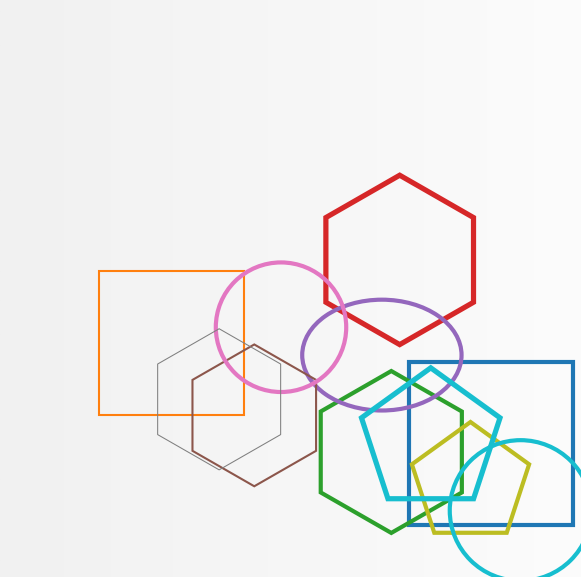[{"shape": "square", "thickness": 2, "radius": 0.7, "center": [0.845, 0.231]}, {"shape": "square", "thickness": 1, "radius": 0.62, "center": [0.295, 0.405]}, {"shape": "hexagon", "thickness": 2, "radius": 0.7, "center": [0.673, 0.216]}, {"shape": "hexagon", "thickness": 2.5, "radius": 0.73, "center": [0.688, 0.549]}, {"shape": "oval", "thickness": 2, "radius": 0.69, "center": [0.657, 0.384]}, {"shape": "hexagon", "thickness": 1, "radius": 0.61, "center": [0.437, 0.28]}, {"shape": "circle", "thickness": 2, "radius": 0.56, "center": [0.483, 0.433]}, {"shape": "hexagon", "thickness": 0.5, "radius": 0.61, "center": [0.377, 0.308]}, {"shape": "pentagon", "thickness": 2, "radius": 0.53, "center": [0.809, 0.162]}, {"shape": "circle", "thickness": 2, "radius": 0.61, "center": [0.896, 0.115]}, {"shape": "pentagon", "thickness": 2.5, "radius": 0.63, "center": [0.741, 0.237]}]